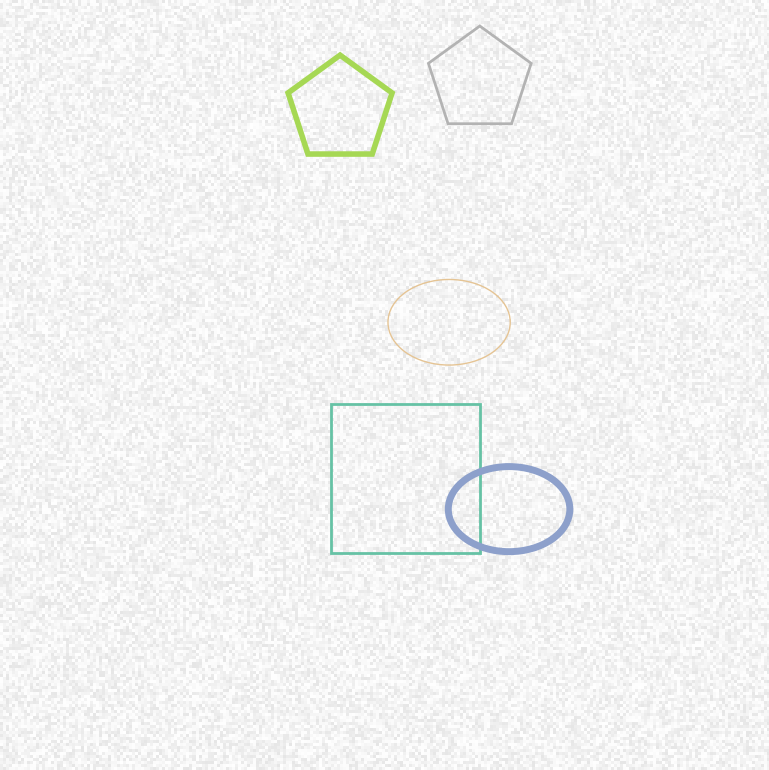[{"shape": "square", "thickness": 1, "radius": 0.48, "center": [0.527, 0.378]}, {"shape": "oval", "thickness": 2.5, "radius": 0.39, "center": [0.661, 0.339]}, {"shape": "pentagon", "thickness": 2, "radius": 0.36, "center": [0.442, 0.857]}, {"shape": "oval", "thickness": 0.5, "radius": 0.4, "center": [0.583, 0.581]}, {"shape": "pentagon", "thickness": 1, "radius": 0.35, "center": [0.623, 0.896]}]